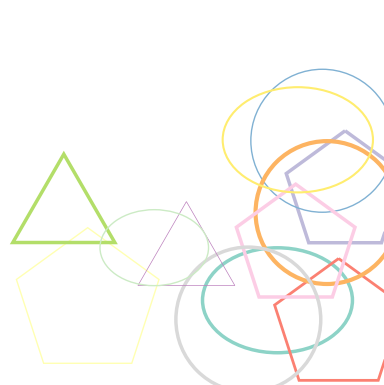[{"shape": "oval", "thickness": 2.5, "radius": 0.97, "center": [0.721, 0.22]}, {"shape": "pentagon", "thickness": 1, "radius": 0.97, "center": [0.228, 0.214]}, {"shape": "pentagon", "thickness": 2.5, "radius": 0.8, "center": [0.896, 0.5]}, {"shape": "pentagon", "thickness": 2, "radius": 0.87, "center": [0.88, 0.154]}, {"shape": "circle", "thickness": 1, "radius": 0.93, "center": [0.837, 0.634]}, {"shape": "circle", "thickness": 3, "radius": 0.93, "center": [0.849, 0.448]}, {"shape": "triangle", "thickness": 2.5, "radius": 0.76, "center": [0.166, 0.447]}, {"shape": "pentagon", "thickness": 2.5, "radius": 0.81, "center": [0.768, 0.36]}, {"shape": "circle", "thickness": 2.5, "radius": 0.94, "center": [0.645, 0.17]}, {"shape": "triangle", "thickness": 0.5, "radius": 0.73, "center": [0.484, 0.331]}, {"shape": "oval", "thickness": 1, "radius": 0.7, "center": [0.401, 0.357]}, {"shape": "oval", "thickness": 1.5, "radius": 0.98, "center": [0.774, 0.637]}]